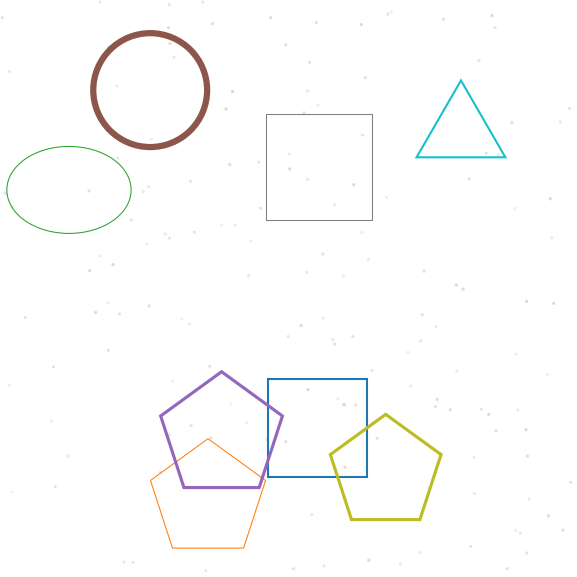[{"shape": "square", "thickness": 1, "radius": 0.42, "center": [0.55, 0.258]}, {"shape": "pentagon", "thickness": 0.5, "radius": 0.52, "center": [0.36, 0.135]}, {"shape": "oval", "thickness": 0.5, "radius": 0.54, "center": [0.119, 0.67]}, {"shape": "pentagon", "thickness": 1.5, "radius": 0.55, "center": [0.384, 0.245]}, {"shape": "circle", "thickness": 3, "radius": 0.49, "center": [0.26, 0.843]}, {"shape": "square", "thickness": 0.5, "radius": 0.46, "center": [0.552, 0.711]}, {"shape": "pentagon", "thickness": 1.5, "radius": 0.5, "center": [0.668, 0.181]}, {"shape": "triangle", "thickness": 1, "radius": 0.44, "center": [0.798, 0.771]}]